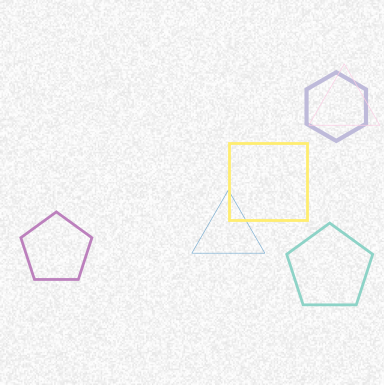[{"shape": "pentagon", "thickness": 2, "radius": 0.59, "center": [0.856, 0.303]}, {"shape": "hexagon", "thickness": 3, "radius": 0.45, "center": [0.873, 0.723]}, {"shape": "triangle", "thickness": 0.5, "radius": 0.55, "center": [0.593, 0.397]}, {"shape": "triangle", "thickness": 0.5, "radius": 0.53, "center": [0.894, 0.728]}, {"shape": "pentagon", "thickness": 2, "radius": 0.49, "center": [0.146, 0.353]}, {"shape": "square", "thickness": 2, "radius": 0.5, "center": [0.696, 0.528]}]